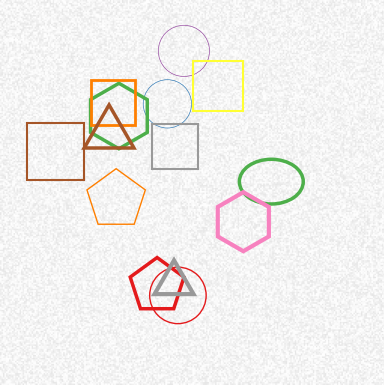[{"shape": "pentagon", "thickness": 2.5, "radius": 0.37, "center": [0.408, 0.258]}, {"shape": "circle", "thickness": 1, "radius": 0.37, "center": [0.462, 0.233]}, {"shape": "circle", "thickness": 0.5, "radius": 0.31, "center": [0.435, 0.73]}, {"shape": "oval", "thickness": 2.5, "radius": 0.41, "center": [0.705, 0.528]}, {"shape": "hexagon", "thickness": 2.5, "radius": 0.43, "center": [0.309, 0.699]}, {"shape": "circle", "thickness": 0.5, "radius": 0.33, "center": [0.478, 0.868]}, {"shape": "square", "thickness": 2, "radius": 0.29, "center": [0.293, 0.734]}, {"shape": "pentagon", "thickness": 1, "radius": 0.4, "center": [0.302, 0.482]}, {"shape": "square", "thickness": 1.5, "radius": 0.33, "center": [0.565, 0.776]}, {"shape": "triangle", "thickness": 2.5, "radius": 0.37, "center": [0.283, 0.653]}, {"shape": "square", "thickness": 1.5, "radius": 0.37, "center": [0.145, 0.606]}, {"shape": "hexagon", "thickness": 3, "radius": 0.38, "center": [0.632, 0.424]}, {"shape": "triangle", "thickness": 3, "radius": 0.29, "center": [0.452, 0.265]}, {"shape": "square", "thickness": 1.5, "radius": 0.29, "center": [0.454, 0.619]}]